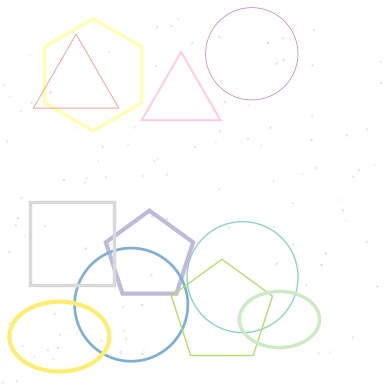[{"shape": "circle", "thickness": 1, "radius": 0.72, "center": [0.63, 0.28]}, {"shape": "hexagon", "thickness": 2.5, "radius": 0.73, "center": [0.242, 0.806]}, {"shape": "pentagon", "thickness": 3, "radius": 0.6, "center": [0.388, 0.334]}, {"shape": "triangle", "thickness": 0.5, "radius": 0.64, "center": [0.198, 0.783]}, {"shape": "circle", "thickness": 2, "radius": 0.73, "center": [0.341, 0.209]}, {"shape": "pentagon", "thickness": 1, "radius": 0.69, "center": [0.576, 0.188]}, {"shape": "triangle", "thickness": 1.5, "radius": 0.59, "center": [0.47, 0.747]}, {"shape": "square", "thickness": 2.5, "radius": 0.54, "center": [0.187, 0.367]}, {"shape": "circle", "thickness": 0.5, "radius": 0.6, "center": [0.654, 0.86]}, {"shape": "oval", "thickness": 2.5, "radius": 0.52, "center": [0.726, 0.17]}, {"shape": "oval", "thickness": 3, "radius": 0.65, "center": [0.154, 0.126]}]